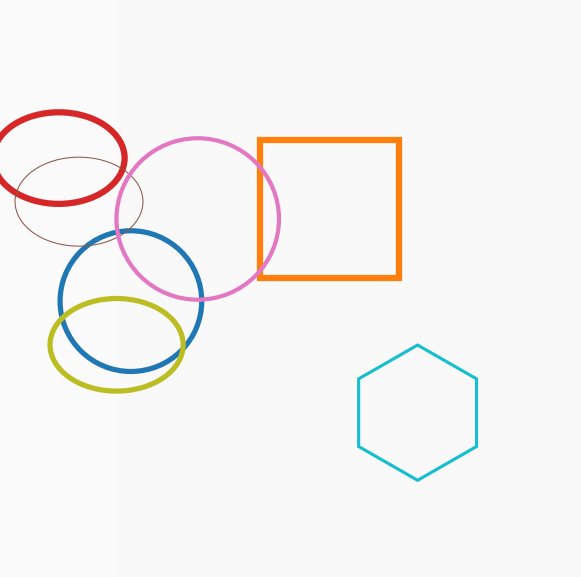[{"shape": "circle", "thickness": 2.5, "radius": 0.61, "center": [0.225, 0.478]}, {"shape": "square", "thickness": 3, "radius": 0.6, "center": [0.567, 0.637]}, {"shape": "oval", "thickness": 3, "radius": 0.57, "center": [0.101, 0.725]}, {"shape": "oval", "thickness": 0.5, "radius": 0.55, "center": [0.136, 0.65]}, {"shape": "circle", "thickness": 2, "radius": 0.7, "center": [0.34, 0.62]}, {"shape": "oval", "thickness": 2.5, "radius": 0.57, "center": [0.201, 0.402]}, {"shape": "hexagon", "thickness": 1.5, "radius": 0.59, "center": [0.718, 0.285]}]